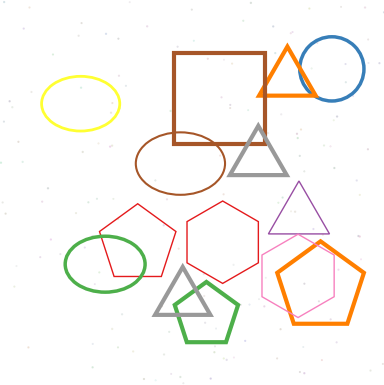[{"shape": "pentagon", "thickness": 1, "radius": 0.52, "center": [0.358, 0.366]}, {"shape": "hexagon", "thickness": 1, "radius": 0.53, "center": [0.578, 0.371]}, {"shape": "circle", "thickness": 2.5, "radius": 0.42, "center": [0.862, 0.821]}, {"shape": "oval", "thickness": 2.5, "radius": 0.52, "center": [0.273, 0.314]}, {"shape": "pentagon", "thickness": 3, "radius": 0.43, "center": [0.536, 0.181]}, {"shape": "triangle", "thickness": 1, "radius": 0.46, "center": [0.776, 0.438]}, {"shape": "pentagon", "thickness": 3, "radius": 0.59, "center": [0.833, 0.255]}, {"shape": "triangle", "thickness": 3, "radius": 0.42, "center": [0.746, 0.794]}, {"shape": "oval", "thickness": 2, "radius": 0.51, "center": [0.21, 0.731]}, {"shape": "square", "thickness": 3, "radius": 0.59, "center": [0.57, 0.744]}, {"shape": "oval", "thickness": 1.5, "radius": 0.58, "center": [0.469, 0.575]}, {"shape": "hexagon", "thickness": 1, "radius": 0.54, "center": [0.774, 0.283]}, {"shape": "triangle", "thickness": 3, "radius": 0.43, "center": [0.671, 0.588]}, {"shape": "triangle", "thickness": 3, "radius": 0.41, "center": [0.475, 0.224]}]